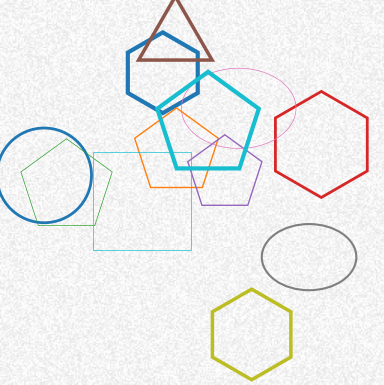[{"shape": "hexagon", "thickness": 3, "radius": 0.52, "center": [0.423, 0.811]}, {"shape": "circle", "thickness": 2, "radius": 0.61, "center": [0.115, 0.544]}, {"shape": "pentagon", "thickness": 1, "radius": 0.57, "center": [0.458, 0.605]}, {"shape": "pentagon", "thickness": 0.5, "radius": 0.62, "center": [0.173, 0.515]}, {"shape": "hexagon", "thickness": 2, "radius": 0.69, "center": [0.835, 0.625]}, {"shape": "pentagon", "thickness": 1, "radius": 0.51, "center": [0.584, 0.549]}, {"shape": "triangle", "thickness": 2.5, "radius": 0.55, "center": [0.455, 0.899]}, {"shape": "oval", "thickness": 0.5, "radius": 0.74, "center": [0.62, 0.719]}, {"shape": "oval", "thickness": 1.5, "radius": 0.61, "center": [0.803, 0.332]}, {"shape": "hexagon", "thickness": 2.5, "radius": 0.59, "center": [0.654, 0.131]}, {"shape": "pentagon", "thickness": 3, "radius": 0.69, "center": [0.54, 0.675]}, {"shape": "square", "thickness": 0.5, "radius": 0.64, "center": [0.368, 0.478]}]